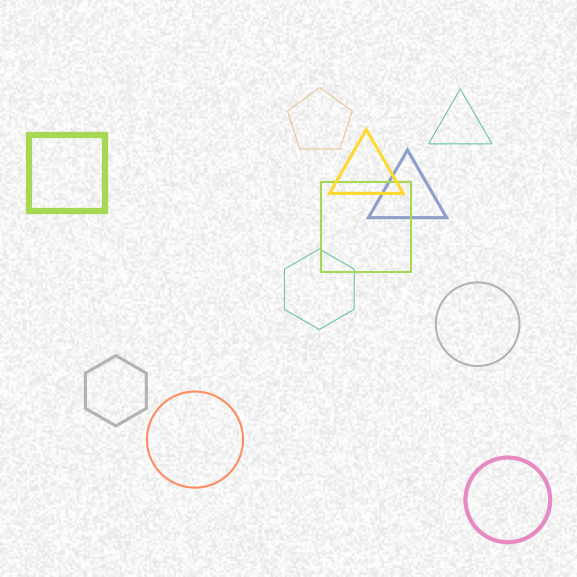[{"shape": "triangle", "thickness": 0.5, "radius": 0.32, "center": [0.797, 0.782]}, {"shape": "hexagon", "thickness": 0.5, "radius": 0.35, "center": [0.553, 0.498]}, {"shape": "circle", "thickness": 1, "radius": 0.42, "center": [0.338, 0.238]}, {"shape": "triangle", "thickness": 1.5, "radius": 0.39, "center": [0.706, 0.661]}, {"shape": "circle", "thickness": 2, "radius": 0.37, "center": [0.879, 0.134]}, {"shape": "square", "thickness": 3, "radius": 0.33, "center": [0.116, 0.699]}, {"shape": "square", "thickness": 1, "radius": 0.39, "center": [0.634, 0.606]}, {"shape": "triangle", "thickness": 1.5, "radius": 0.37, "center": [0.634, 0.701]}, {"shape": "pentagon", "thickness": 0.5, "radius": 0.29, "center": [0.554, 0.789]}, {"shape": "hexagon", "thickness": 1.5, "radius": 0.3, "center": [0.201, 0.322]}, {"shape": "circle", "thickness": 1, "radius": 0.36, "center": [0.827, 0.438]}]